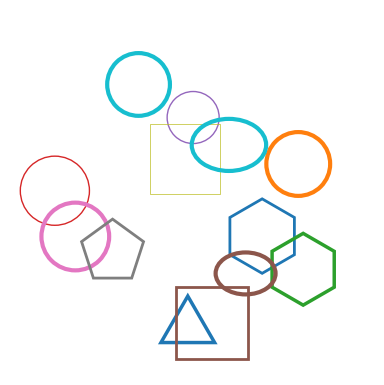[{"shape": "triangle", "thickness": 2.5, "radius": 0.4, "center": [0.488, 0.15]}, {"shape": "hexagon", "thickness": 2, "radius": 0.48, "center": [0.681, 0.387]}, {"shape": "circle", "thickness": 3, "radius": 0.41, "center": [0.775, 0.574]}, {"shape": "hexagon", "thickness": 2.5, "radius": 0.47, "center": [0.787, 0.301]}, {"shape": "circle", "thickness": 1, "radius": 0.45, "center": [0.143, 0.505]}, {"shape": "circle", "thickness": 1, "radius": 0.34, "center": [0.502, 0.695]}, {"shape": "oval", "thickness": 3, "radius": 0.39, "center": [0.638, 0.29]}, {"shape": "square", "thickness": 2, "radius": 0.47, "center": [0.55, 0.162]}, {"shape": "circle", "thickness": 3, "radius": 0.44, "center": [0.196, 0.386]}, {"shape": "pentagon", "thickness": 2, "radius": 0.42, "center": [0.292, 0.346]}, {"shape": "square", "thickness": 0.5, "radius": 0.45, "center": [0.48, 0.587]}, {"shape": "oval", "thickness": 3, "radius": 0.48, "center": [0.595, 0.624]}, {"shape": "circle", "thickness": 3, "radius": 0.41, "center": [0.36, 0.781]}]